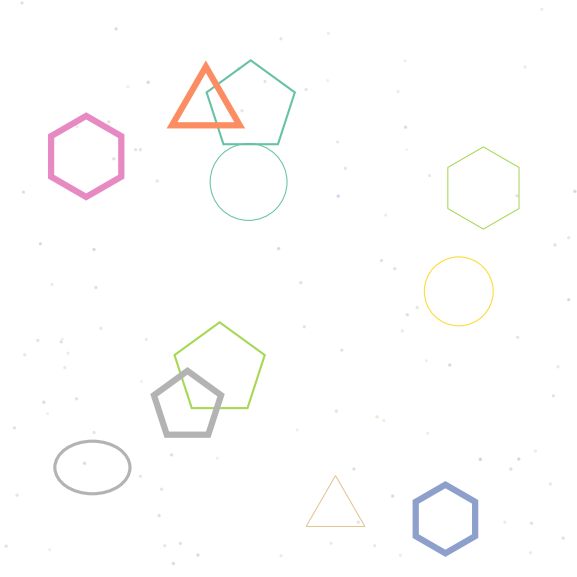[{"shape": "pentagon", "thickness": 1, "radius": 0.4, "center": [0.434, 0.814]}, {"shape": "circle", "thickness": 0.5, "radius": 0.33, "center": [0.43, 0.684]}, {"shape": "triangle", "thickness": 3, "radius": 0.34, "center": [0.356, 0.816]}, {"shape": "hexagon", "thickness": 3, "radius": 0.3, "center": [0.771, 0.1]}, {"shape": "hexagon", "thickness": 3, "radius": 0.35, "center": [0.149, 0.728]}, {"shape": "pentagon", "thickness": 1, "radius": 0.41, "center": [0.38, 0.359]}, {"shape": "hexagon", "thickness": 0.5, "radius": 0.36, "center": [0.837, 0.674]}, {"shape": "circle", "thickness": 0.5, "radius": 0.3, "center": [0.794, 0.495]}, {"shape": "triangle", "thickness": 0.5, "radius": 0.29, "center": [0.581, 0.117]}, {"shape": "oval", "thickness": 1.5, "radius": 0.33, "center": [0.16, 0.19]}, {"shape": "pentagon", "thickness": 3, "radius": 0.31, "center": [0.325, 0.296]}]